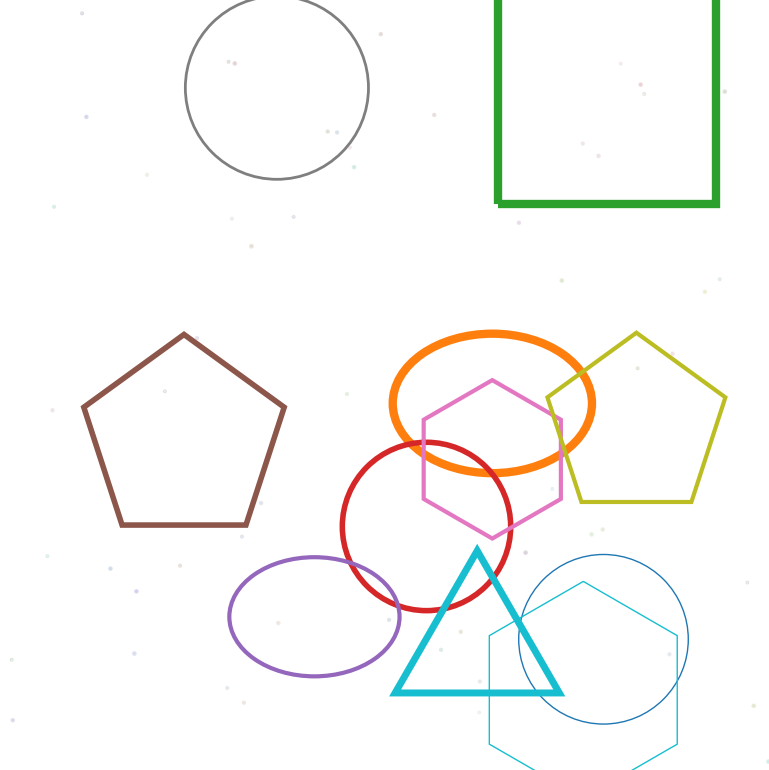[{"shape": "circle", "thickness": 0.5, "radius": 0.55, "center": [0.784, 0.17]}, {"shape": "oval", "thickness": 3, "radius": 0.65, "center": [0.639, 0.476]}, {"shape": "square", "thickness": 3, "radius": 0.71, "center": [0.788, 0.877]}, {"shape": "circle", "thickness": 2, "radius": 0.55, "center": [0.554, 0.316]}, {"shape": "oval", "thickness": 1.5, "radius": 0.55, "center": [0.408, 0.199]}, {"shape": "pentagon", "thickness": 2, "radius": 0.68, "center": [0.239, 0.429]}, {"shape": "hexagon", "thickness": 1.5, "radius": 0.51, "center": [0.639, 0.403]}, {"shape": "circle", "thickness": 1, "radius": 0.59, "center": [0.36, 0.886]}, {"shape": "pentagon", "thickness": 1.5, "radius": 0.61, "center": [0.827, 0.446]}, {"shape": "hexagon", "thickness": 0.5, "radius": 0.7, "center": [0.758, 0.104]}, {"shape": "triangle", "thickness": 2.5, "radius": 0.62, "center": [0.62, 0.162]}]